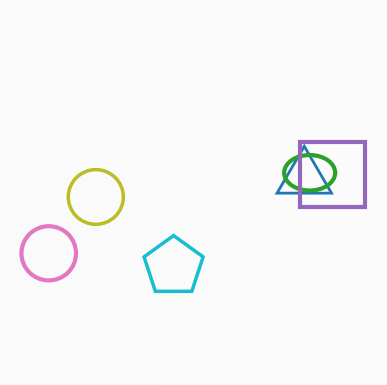[{"shape": "triangle", "thickness": 2, "radius": 0.41, "center": [0.785, 0.539]}, {"shape": "oval", "thickness": 3, "radius": 0.33, "center": [0.799, 0.551]}, {"shape": "square", "thickness": 3, "radius": 0.42, "center": [0.858, 0.547]}, {"shape": "circle", "thickness": 3, "radius": 0.35, "center": [0.126, 0.342]}, {"shape": "circle", "thickness": 2.5, "radius": 0.36, "center": [0.247, 0.488]}, {"shape": "pentagon", "thickness": 2.5, "radius": 0.4, "center": [0.448, 0.308]}]